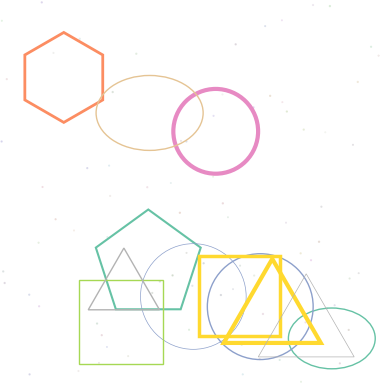[{"shape": "pentagon", "thickness": 1.5, "radius": 0.72, "center": [0.385, 0.313]}, {"shape": "oval", "thickness": 1, "radius": 0.56, "center": [0.862, 0.121]}, {"shape": "hexagon", "thickness": 2, "radius": 0.58, "center": [0.166, 0.799]}, {"shape": "circle", "thickness": 0.5, "radius": 0.69, "center": [0.502, 0.23]}, {"shape": "circle", "thickness": 1, "radius": 0.69, "center": [0.676, 0.204]}, {"shape": "circle", "thickness": 3, "radius": 0.55, "center": [0.56, 0.659]}, {"shape": "square", "thickness": 1, "radius": 0.55, "center": [0.314, 0.163]}, {"shape": "triangle", "thickness": 3, "radius": 0.73, "center": [0.707, 0.182]}, {"shape": "square", "thickness": 2.5, "radius": 0.52, "center": [0.622, 0.231]}, {"shape": "oval", "thickness": 1, "radius": 0.7, "center": [0.389, 0.707]}, {"shape": "triangle", "thickness": 0.5, "radius": 0.72, "center": [0.795, 0.145]}, {"shape": "triangle", "thickness": 1, "radius": 0.53, "center": [0.322, 0.249]}]